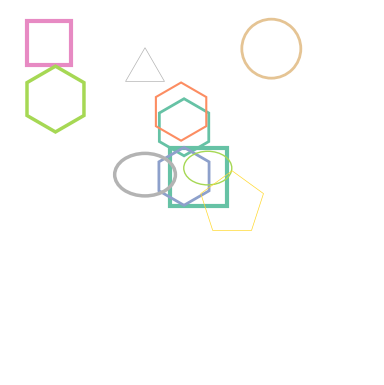[{"shape": "square", "thickness": 3, "radius": 0.37, "center": [0.517, 0.54]}, {"shape": "hexagon", "thickness": 2, "radius": 0.37, "center": [0.478, 0.669]}, {"shape": "hexagon", "thickness": 1.5, "radius": 0.38, "center": [0.47, 0.71]}, {"shape": "hexagon", "thickness": 2, "radius": 0.38, "center": [0.478, 0.542]}, {"shape": "square", "thickness": 3, "radius": 0.29, "center": [0.127, 0.888]}, {"shape": "hexagon", "thickness": 2.5, "radius": 0.43, "center": [0.144, 0.743]}, {"shape": "oval", "thickness": 1, "radius": 0.31, "center": [0.54, 0.563]}, {"shape": "pentagon", "thickness": 0.5, "radius": 0.43, "center": [0.603, 0.471]}, {"shape": "circle", "thickness": 2, "radius": 0.38, "center": [0.705, 0.874]}, {"shape": "oval", "thickness": 2.5, "radius": 0.39, "center": [0.377, 0.546]}, {"shape": "triangle", "thickness": 0.5, "radius": 0.29, "center": [0.377, 0.818]}]